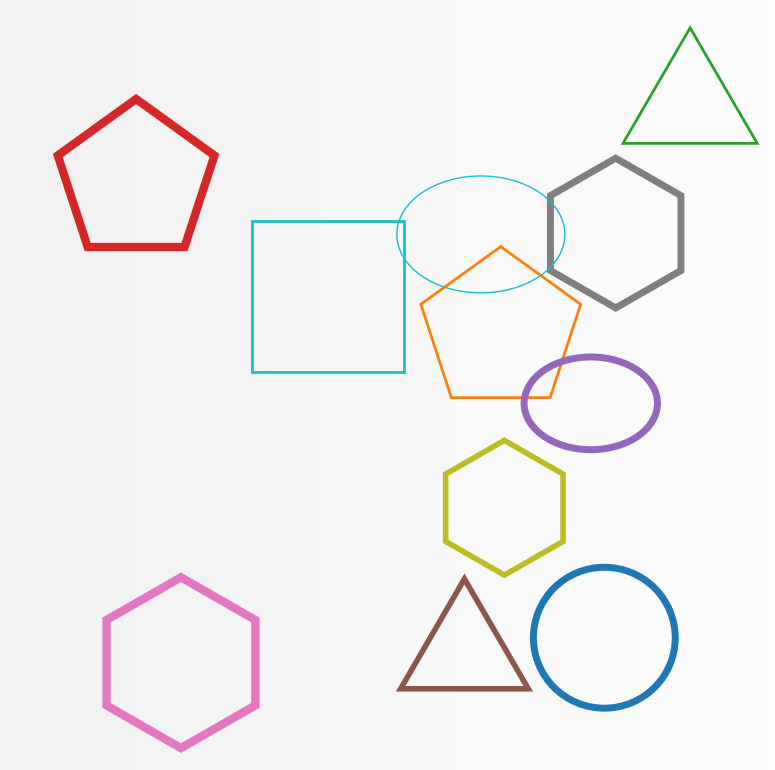[{"shape": "circle", "thickness": 2.5, "radius": 0.46, "center": [0.78, 0.172]}, {"shape": "pentagon", "thickness": 1, "radius": 0.54, "center": [0.646, 0.571]}, {"shape": "triangle", "thickness": 1, "radius": 0.5, "center": [0.89, 0.864]}, {"shape": "pentagon", "thickness": 3, "radius": 0.53, "center": [0.176, 0.765]}, {"shape": "oval", "thickness": 2.5, "radius": 0.43, "center": [0.762, 0.476]}, {"shape": "triangle", "thickness": 2, "radius": 0.48, "center": [0.599, 0.153]}, {"shape": "hexagon", "thickness": 3, "radius": 0.55, "center": [0.233, 0.139]}, {"shape": "hexagon", "thickness": 2.5, "radius": 0.49, "center": [0.794, 0.697]}, {"shape": "hexagon", "thickness": 2, "radius": 0.44, "center": [0.651, 0.341]}, {"shape": "square", "thickness": 1, "radius": 0.49, "center": [0.423, 0.615]}, {"shape": "oval", "thickness": 0.5, "radius": 0.54, "center": [0.62, 0.696]}]